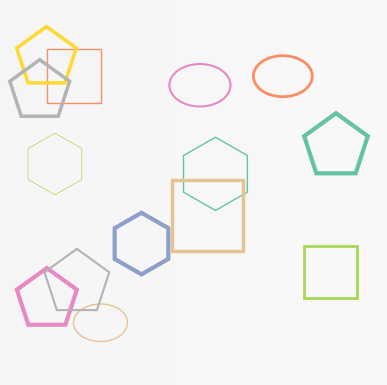[{"shape": "hexagon", "thickness": 1, "radius": 0.48, "center": [0.556, 0.548]}, {"shape": "pentagon", "thickness": 3, "radius": 0.43, "center": [0.867, 0.62]}, {"shape": "oval", "thickness": 2, "radius": 0.38, "center": [0.73, 0.802]}, {"shape": "square", "thickness": 1, "radius": 0.35, "center": [0.192, 0.802]}, {"shape": "hexagon", "thickness": 3, "radius": 0.4, "center": [0.365, 0.367]}, {"shape": "pentagon", "thickness": 3, "radius": 0.41, "center": [0.121, 0.222]}, {"shape": "oval", "thickness": 1.5, "radius": 0.39, "center": [0.516, 0.779]}, {"shape": "square", "thickness": 2, "radius": 0.34, "center": [0.852, 0.293]}, {"shape": "hexagon", "thickness": 0.5, "radius": 0.4, "center": [0.142, 0.574]}, {"shape": "pentagon", "thickness": 2.5, "radius": 0.4, "center": [0.12, 0.85]}, {"shape": "oval", "thickness": 1, "radius": 0.35, "center": [0.259, 0.162]}, {"shape": "square", "thickness": 2.5, "radius": 0.46, "center": [0.536, 0.44]}, {"shape": "pentagon", "thickness": 2.5, "radius": 0.41, "center": [0.103, 0.764]}, {"shape": "pentagon", "thickness": 1.5, "radius": 0.44, "center": [0.198, 0.266]}]